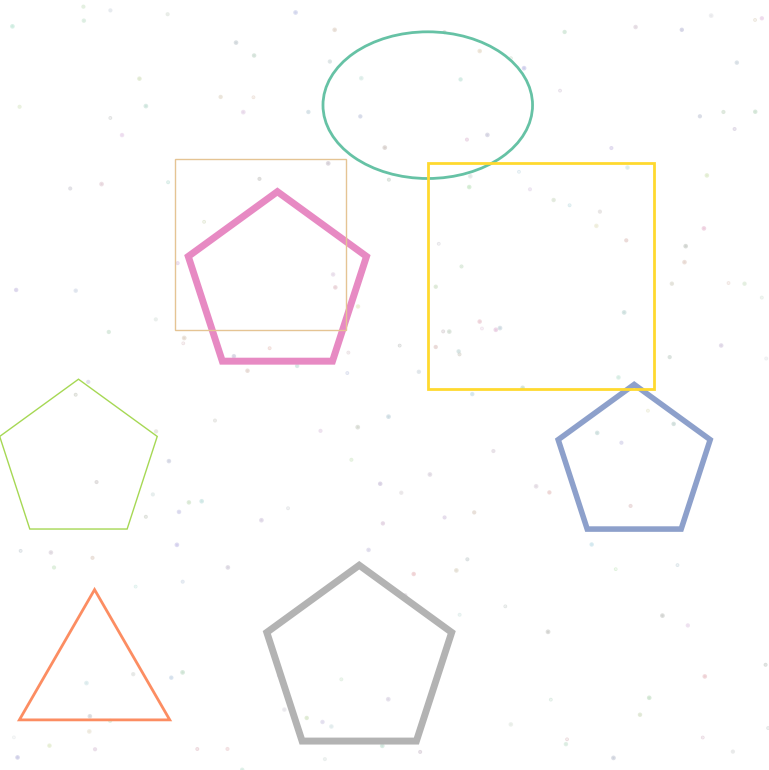[{"shape": "oval", "thickness": 1, "radius": 0.68, "center": [0.556, 0.863]}, {"shape": "triangle", "thickness": 1, "radius": 0.56, "center": [0.123, 0.121]}, {"shape": "pentagon", "thickness": 2, "radius": 0.52, "center": [0.824, 0.397]}, {"shape": "pentagon", "thickness": 2.5, "radius": 0.61, "center": [0.36, 0.629]}, {"shape": "pentagon", "thickness": 0.5, "radius": 0.54, "center": [0.102, 0.4]}, {"shape": "square", "thickness": 1, "radius": 0.73, "center": [0.702, 0.642]}, {"shape": "square", "thickness": 0.5, "radius": 0.56, "center": [0.338, 0.683]}, {"shape": "pentagon", "thickness": 2.5, "radius": 0.63, "center": [0.467, 0.14]}]